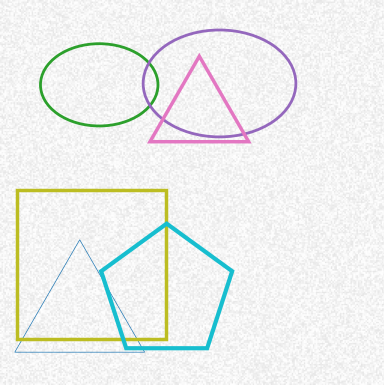[{"shape": "triangle", "thickness": 0.5, "radius": 0.97, "center": [0.207, 0.183]}, {"shape": "oval", "thickness": 2, "radius": 0.76, "center": [0.258, 0.78]}, {"shape": "oval", "thickness": 2, "radius": 0.99, "center": [0.57, 0.783]}, {"shape": "triangle", "thickness": 2.5, "radius": 0.74, "center": [0.518, 0.706]}, {"shape": "square", "thickness": 2.5, "radius": 0.96, "center": [0.237, 0.313]}, {"shape": "pentagon", "thickness": 3, "radius": 0.89, "center": [0.433, 0.24]}]